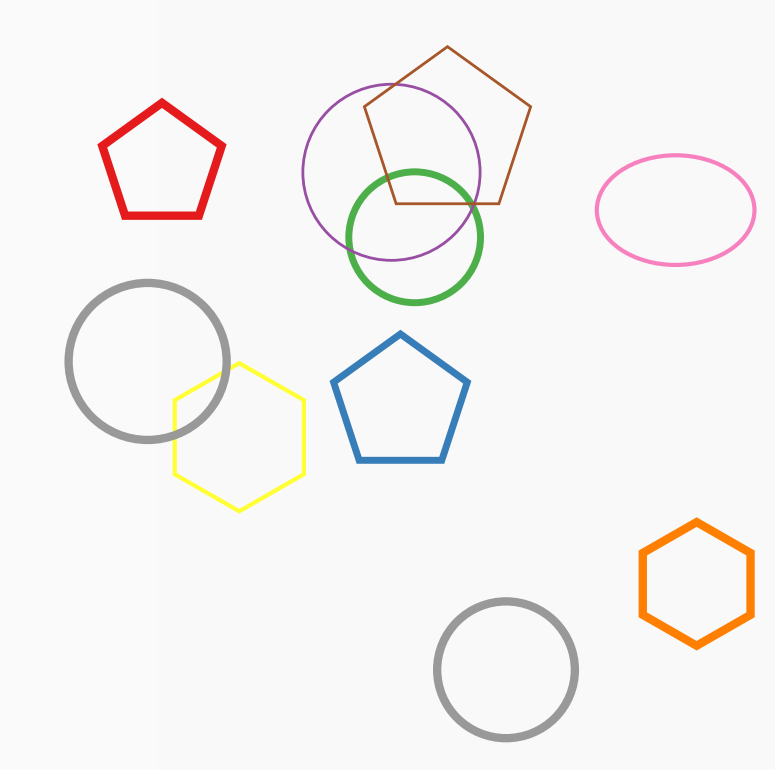[{"shape": "pentagon", "thickness": 3, "radius": 0.41, "center": [0.209, 0.785]}, {"shape": "pentagon", "thickness": 2.5, "radius": 0.45, "center": [0.517, 0.476]}, {"shape": "circle", "thickness": 2.5, "radius": 0.42, "center": [0.535, 0.692]}, {"shape": "circle", "thickness": 1, "radius": 0.57, "center": [0.505, 0.776]}, {"shape": "hexagon", "thickness": 3, "radius": 0.4, "center": [0.899, 0.242]}, {"shape": "hexagon", "thickness": 1.5, "radius": 0.48, "center": [0.309, 0.432]}, {"shape": "pentagon", "thickness": 1, "radius": 0.56, "center": [0.577, 0.827]}, {"shape": "oval", "thickness": 1.5, "radius": 0.51, "center": [0.872, 0.727]}, {"shape": "circle", "thickness": 3, "radius": 0.51, "center": [0.191, 0.531]}, {"shape": "circle", "thickness": 3, "radius": 0.44, "center": [0.653, 0.13]}]